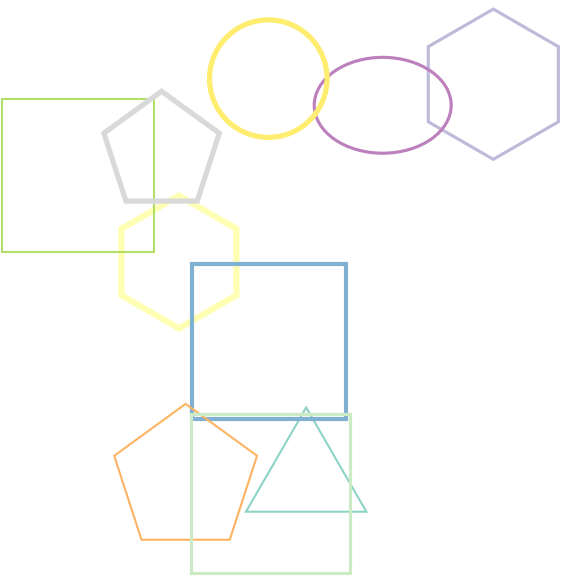[{"shape": "triangle", "thickness": 1, "radius": 0.6, "center": [0.53, 0.173]}, {"shape": "hexagon", "thickness": 3, "radius": 0.57, "center": [0.31, 0.545]}, {"shape": "hexagon", "thickness": 1.5, "radius": 0.65, "center": [0.854, 0.853]}, {"shape": "square", "thickness": 2, "radius": 0.67, "center": [0.466, 0.408]}, {"shape": "pentagon", "thickness": 1, "radius": 0.65, "center": [0.321, 0.17]}, {"shape": "square", "thickness": 1, "radius": 0.66, "center": [0.135, 0.696]}, {"shape": "pentagon", "thickness": 2.5, "radius": 0.53, "center": [0.28, 0.736]}, {"shape": "oval", "thickness": 1.5, "radius": 0.59, "center": [0.663, 0.817]}, {"shape": "square", "thickness": 1.5, "radius": 0.69, "center": [0.469, 0.144]}, {"shape": "circle", "thickness": 2.5, "radius": 0.51, "center": [0.465, 0.863]}]